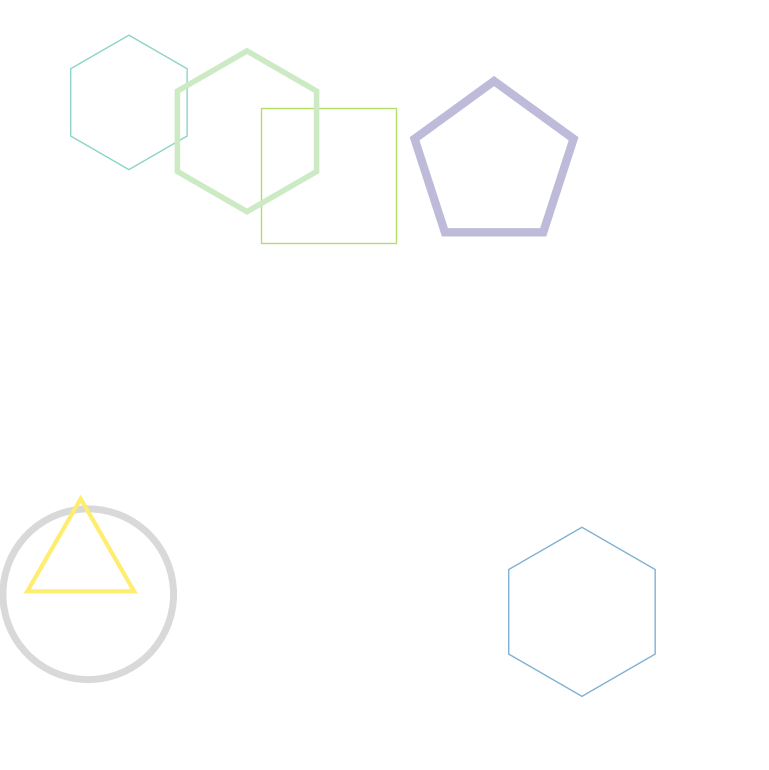[{"shape": "hexagon", "thickness": 0.5, "radius": 0.44, "center": [0.167, 0.867]}, {"shape": "pentagon", "thickness": 3, "radius": 0.54, "center": [0.642, 0.786]}, {"shape": "hexagon", "thickness": 0.5, "radius": 0.55, "center": [0.756, 0.205]}, {"shape": "square", "thickness": 0.5, "radius": 0.44, "center": [0.426, 0.772]}, {"shape": "circle", "thickness": 2.5, "radius": 0.55, "center": [0.115, 0.228]}, {"shape": "hexagon", "thickness": 2, "radius": 0.52, "center": [0.321, 0.829]}, {"shape": "triangle", "thickness": 1.5, "radius": 0.4, "center": [0.105, 0.272]}]